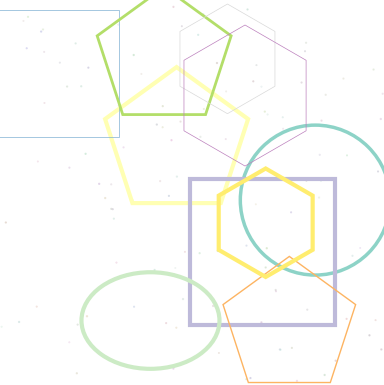[{"shape": "circle", "thickness": 2.5, "radius": 0.97, "center": [0.819, 0.48]}, {"shape": "pentagon", "thickness": 3, "radius": 0.98, "center": [0.459, 0.63]}, {"shape": "square", "thickness": 3, "radius": 0.95, "center": [0.682, 0.345]}, {"shape": "square", "thickness": 0.5, "radius": 0.82, "center": [0.144, 0.809]}, {"shape": "pentagon", "thickness": 1, "radius": 0.91, "center": [0.752, 0.153]}, {"shape": "pentagon", "thickness": 2, "radius": 0.91, "center": [0.426, 0.85]}, {"shape": "hexagon", "thickness": 0.5, "radius": 0.71, "center": [0.591, 0.847]}, {"shape": "hexagon", "thickness": 0.5, "radius": 0.92, "center": [0.636, 0.752]}, {"shape": "oval", "thickness": 3, "radius": 0.9, "center": [0.391, 0.167]}, {"shape": "hexagon", "thickness": 3, "radius": 0.7, "center": [0.69, 0.421]}]